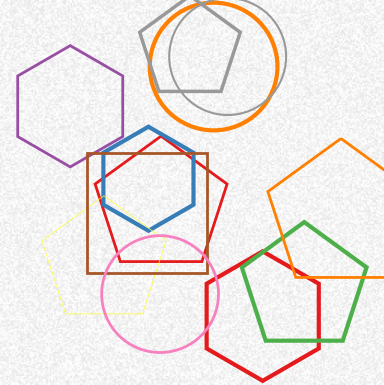[{"shape": "hexagon", "thickness": 3, "radius": 0.84, "center": [0.682, 0.179]}, {"shape": "pentagon", "thickness": 2, "radius": 0.9, "center": [0.418, 0.466]}, {"shape": "hexagon", "thickness": 3, "radius": 0.68, "center": [0.386, 0.536]}, {"shape": "pentagon", "thickness": 3, "radius": 0.85, "center": [0.79, 0.253]}, {"shape": "hexagon", "thickness": 2, "radius": 0.79, "center": [0.182, 0.724]}, {"shape": "pentagon", "thickness": 2, "radius": 1.0, "center": [0.886, 0.441]}, {"shape": "circle", "thickness": 3, "radius": 0.83, "center": [0.555, 0.827]}, {"shape": "pentagon", "thickness": 0.5, "radius": 0.85, "center": [0.27, 0.322]}, {"shape": "square", "thickness": 2, "radius": 0.78, "center": [0.382, 0.447]}, {"shape": "circle", "thickness": 2, "radius": 0.76, "center": [0.416, 0.236]}, {"shape": "pentagon", "thickness": 2.5, "radius": 0.69, "center": [0.493, 0.874]}, {"shape": "circle", "thickness": 1.5, "radius": 0.76, "center": [0.591, 0.853]}]